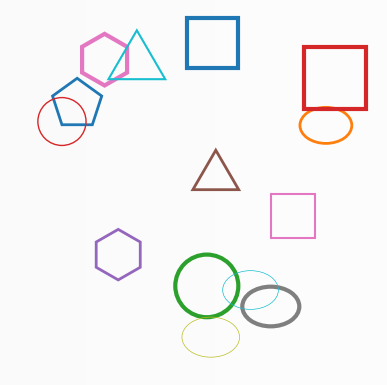[{"shape": "square", "thickness": 3, "radius": 0.33, "center": [0.549, 0.889]}, {"shape": "pentagon", "thickness": 2, "radius": 0.33, "center": [0.199, 0.73]}, {"shape": "oval", "thickness": 2, "radius": 0.33, "center": [0.841, 0.674]}, {"shape": "circle", "thickness": 3, "radius": 0.41, "center": [0.534, 0.257]}, {"shape": "square", "thickness": 3, "radius": 0.4, "center": [0.865, 0.797]}, {"shape": "circle", "thickness": 1, "radius": 0.31, "center": [0.16, 0.684]}, {"shape": "hexagon", "thickness": 2, "radius": 0.33, "center": [0.305, 0.339]}, {"shape": "triangle", "thickness": 2, "radius": 0.34, "center": [0.557, 0.541]}, {"shape": "square", "thickness": 1.5, "radius": 0.29, "center": [0.756, 0.44]}, {"shape": "hexagon", "thickness": 3, "radius": 0.34, "center": [0.27, 0.845]}, {"shape": "oval", "thickness": 3, "radius": 0.37, "center": [0.699, 0.204]}, {"shape": "oval", "thickness": 0.5, "radius": 0.37, "center": [0.544, 0.124]}, {"shape": "oval", "thickness": 0.5, "radius": 0.36, "center": [0.647, 0.247]}, {"shape": "triangle", "thickness": 1.5, "radius": 0.42, "center": [0.353, 0.837]}]